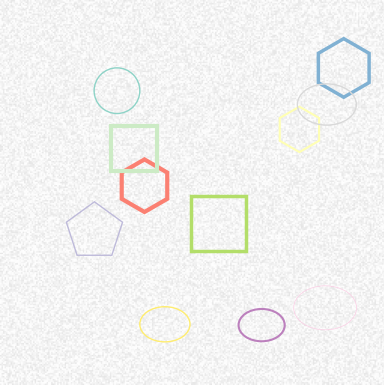[{"shape": "circle", "thickness": 1, "radius": 0.3, "center": [0.304, 0.764]}, {"shape": "hexagon", "thickness": 1.5, "radius": 0.29, "center": [0.778, 0.664]}, {"shape": "pentagon", "thickness": 1, "radius": 0.38, "center": [0.245, 0.399]}, {"shape": "hexagon", "thickness": 3, "radius": 0.34, "center": [0.375, 0.518]}, {"shape": "hexagon", "thickness": 2.5, "radius": 0.38, "center": [0.893, 0.824]}, {"shape": "square", "thickness": 2.5, "radius": 0.36, "center": [0.567, 0.42]}, {"shape": "oval", "thickness": 0.5, "radius": 0.41, "center": [0.844, 0.2]}, {"shape": "oval", "thickness": 1, "radius": 0.38, "center": [0.849, 0.729]}, {"shape": "oval", "thickness": 1.5, "radius": 0.3, "center": [0.68, 0.156]}, {"shape": "square", "thickness": 3, "radius": 0.3, "center": [0.348, 0.614]}, {"shape": "oval", "thickness": 1, "radius": 0.33, "center": [0.428, 0.158]}]